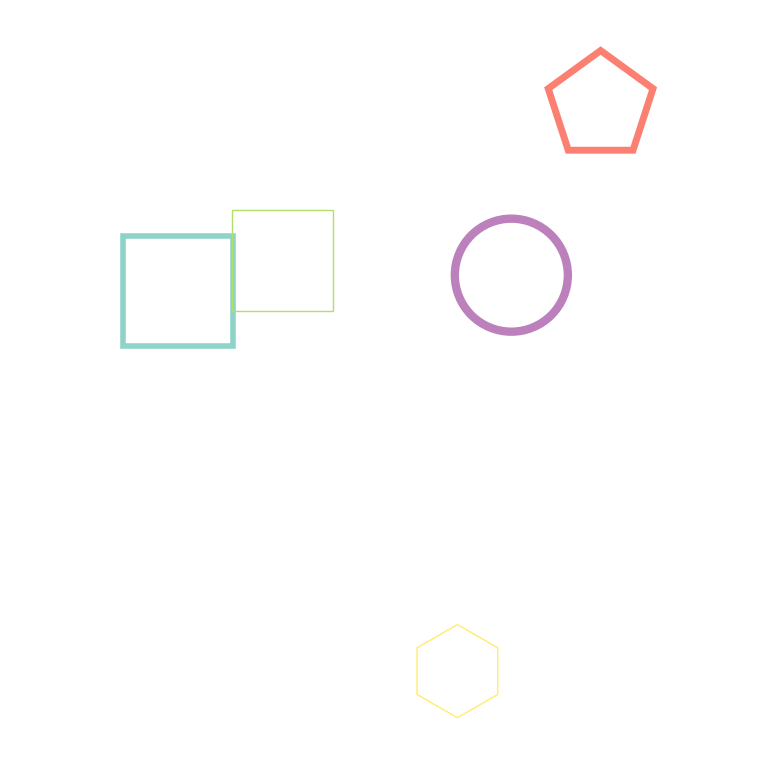[{"shape": "square", "thickness": 2, "radius": 0.36, "center": [0.231, 0.622]}, {"shape": "pentagon", "thickness": 2.5, "radius": 0.36, "center": [0.78, 0.863]}, {"shape": "square", "thickness": 0.5, "radius": 0.33, "center": [0.367, 0.662]}, {"shape": "circle", "thickness": 3, "radius": 0.37, "center": [0.664, 0.643]}, {"shape": "hexagon", "thickness": 0.5, "radius": 0.3, "center": [0.594, 0.128]}]